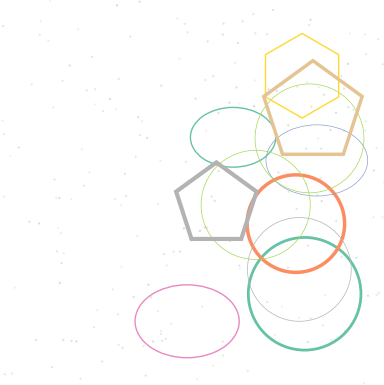[{"shape": "circle", "thickness": 2, "radius": 0.73, "center": [0.791, 0.237]}, {"shape": "oval", "thickness": 1, "radius": 0.55, "center": [0.605, 0.643]}, {"shape": "circle", "thickness": 2.5, "radius": 0.63, "center": [0.768, 0.419]}, {"shape": "oval", "thickness": 0.5, "radius": 0.66, "center": [0.823, 0.583]}, {"shape": "oval", "thickness": 1, "radius": 0.68, "center": [0.486, 0.166]}, {"shape": "circle", "thickness": 0.5, "radius": 0.71, "center": [0.664, 0.468]}, {"shape": "circle", "thickness": 0.5, "radius": 0.71, "center": [0.804, 0.641]}, {"shape": "hexagon", "thickness": 1, "radius": 0.55, "center": [0.785, 0.803]}, {"shape": "pentagon", "thickness": 2.5, "radius": 0.67, "center": [0.813, 0.708]}, {"shape": "pentagon", "thickness": 3, "radius": 0.55, "center": [0.562, 0.468]}, {"shape": "circle", "thickness": 0.5, "radius": 0.67, "center": [0.778, 0.3]}]